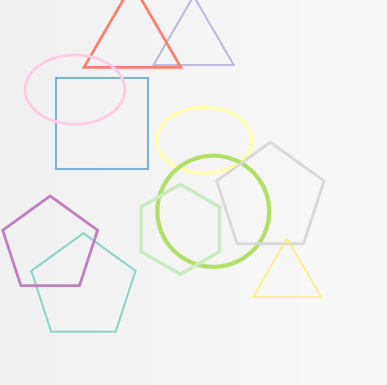[{"shape": "pentagon", "thickness": 1.5, "radius": 0.71, "center": [0.215, 0.253]}, {"shape": "oval", "thickness": 2.5, "radius": 0.61, "center": [0.527, 0.636]}, {"shape": "triangle", "thickness": 1.5, "radius": 0.6, "center": [0.5, 0.891]}, {"shape": "triangle", "thickness": 2, "radius": 0.72, "center": [0.342, 0.897]}, {"shape": "square", "thickness": 1.5, "radius": 0.59, "center": [0.264, 0.678]}, {"shape": "circle", "thickness": 3, "radius": 0.72, "center": [0.55, 0.451]}, {"shape": "oval", "thickness": 2, "radius": 0.64, "center": [0.193, 0.767]}, {"shape": "pentagon", "thickness": 2, "radius": 0.73, "center": [0.698, 0.485]}, {"shape": "pentagon", "thickness": 2, "radius": 0.64, "center": [0.13, 0.362]}, {"shape": "hexagon", "thickness": 2.5, "radius": 0.58, "center": [0.465, 0.405]}, {"shape": "triangle", "thickness": 1, "radius": 0.51, "center": [0.741, 0.279]}]